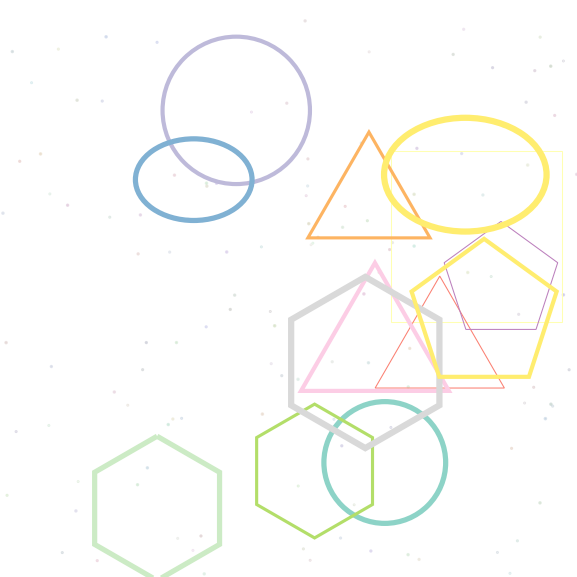[{"shape": "circle", "thickness": 2.5, "radius": 0.53, "center": [0.666, 0.198]}, {"shape": "square", "thickness": 0.5, "radius": 0.74, "center": [0.825, 0.59]}, {"shape": "circle", "thickness": 2, "radius": 0.64, "center": [0.409, 0.808]}, {"shape": "triangle", "thickness": 0.5, "radius": 0.65, "center": [0.761, 0.392]}, {"shape": "oval", "thickness": 2.5, "radius": 0.5, "center": [0.335, 0.688]}, {"shape": "triangle", "thickness": 1.5, "radius": 0.61, "center": [0.639, 0.648]}, {"shape": "hexagon", "thickness": 1.5, "radius": 0.58, "center": [0.545, 0.184]}, {"shape": "triangle", "thickness": 2, "radius": 0.74, "center": [0.649, 0.396]}, {"shape": "hexagon", "thickness": 3, "radius": 0.74, "center": [0.633, 0.371]}, {"shape": "pentagon", "thickness": 0.5, "radius": 0.52, "center": [0.867, 0.512]}, {"shape": "hexagon", "thickness": 2.5, "radius": 0.62, "center": [0.272, 0.119]}, {"shape": "pentagon", "thickness": 2, "radius": 0.66, "center": [0.838, 0.453]}, {"shape": "oval", "thickness": 3, "radius": 0.7, "center": [0.806, 0.697]}]